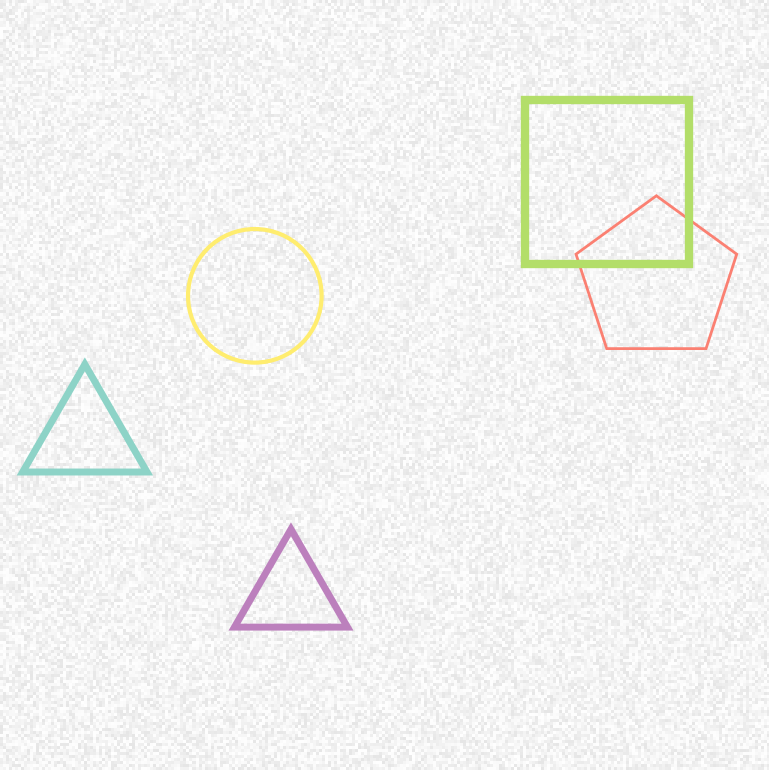[{"shape": "triangle", "thickness": 2.5, "radius": 0.47, "center": [0.11, 0.434]}, {"shape": "pentagon", "thickness": 1, "radius": 0.55, "center": [0.852, 0.636]}, {"shape": "square", "thickness": 3, "radius": 0.53, "center": [0.788, 0.764]}, {"shape": "triangle", "thickness": 2.5, "radius": 0.42, "center": [0.378, 0.228]}, {"shape": "circle", "thickness": 1.5, "radius": 0.43, "center": [0.331, 0.616]}]